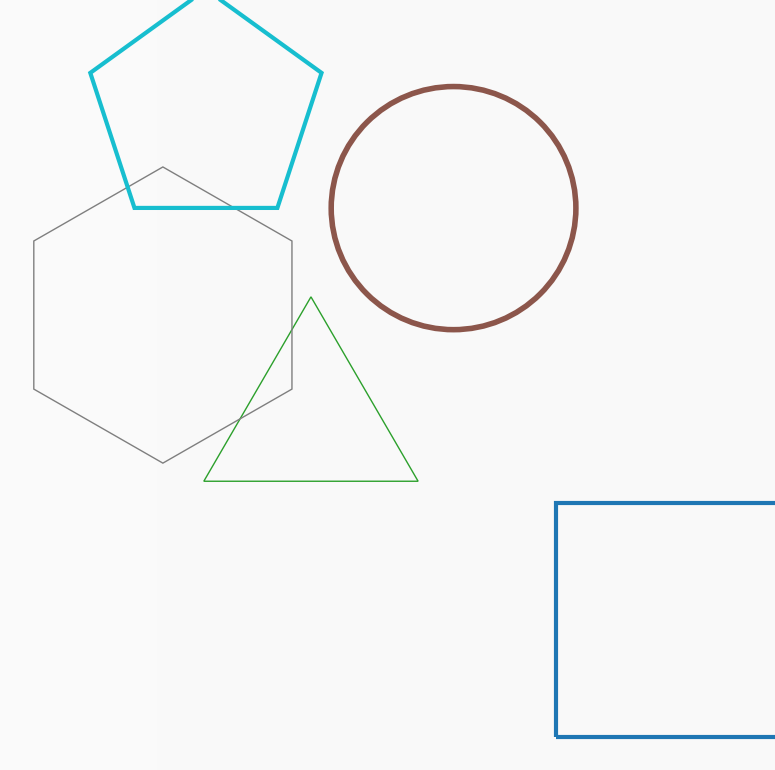[{"shape": "square", "thickness": 1.5, "radius": 0.76, "center": [0.869, 0.195]}, {"shape": "triangle", "thickness": 0.5, "radius": 0.8, "center": [0.401, 0.455]}, {"shape": "circle", "thickness": 2, "radius": 0.79, "center": [0.585, 0.73]}, {"shape": "hexagon", "thickness": 0.5, "radius": 0.96, "center": [0.21, 0.591]}, {"shape": "pentagon", "thickness": 1.5, "radius": 0.78, "center": [0.266, 0.857]}]